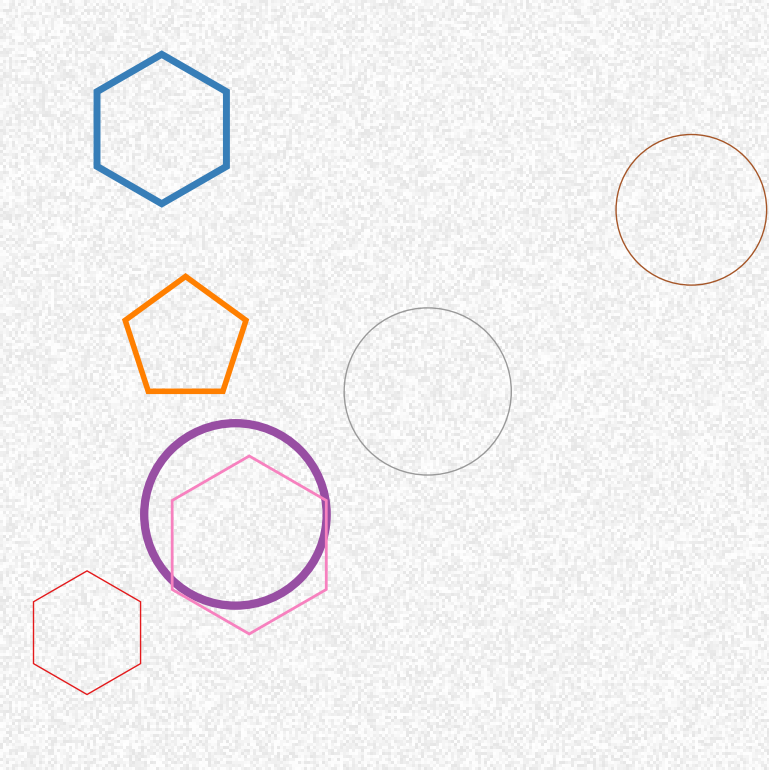[{"shape": "hexagon", "thickness": 0.5, "radius": 0.4, "center": [0.113, 0.178]}, {"shape": "hexagon", "thickness": 2.5, "radius": 0.49, "center": [0.21, 0.832]}, {"shape": "circle", "thickness": 3, "radius": 0.59, "center": [0.306, 0.332]}, {"shape": "pentagon", "thickness": 2, "radius": 0.41, "center": [0.241, 0.559]}, {"shape": "circle", "thickness": 0.5, "radius": 0.49, "center": [0.898, 0.728]}, {"shape": "hexagon", "thickness": 1, "radius": 0.58, "center": [0.324, 0.292]}, {"shape": "circle", "thickness": 0.5, "radius": 0.54, "center": [0.555, 0.492]}]